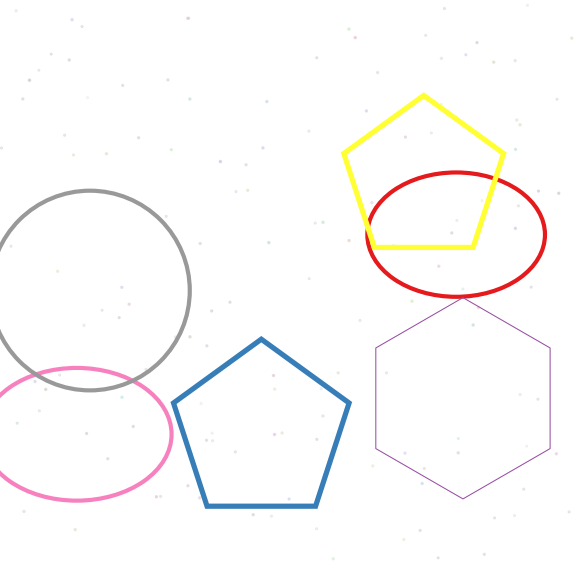[{"shape": "oval", "thickness": 2, "radius": 0.77, "center": [0.79, 0.593]}, {"shape": "pentagon", "thickness": 2.5, "radius": 0.8, "center": [0.452, 0.252]}, {"shape": "hexagon", "thickness": 0.5, "radius": 0.87, "center": [0.802, 0.309]}, {"shape": "pentagon", "thickness": 2.5, "radius": 0.73, "center": [0.734, 0.688]}, {"shape": "oval", "thickness": 2, "radius": 0.82, "center": [0.133, 0.247]}, {"shape": "circle", "thickness": 2, "radius": 0.86, "center": [0.156, 0.496]}]